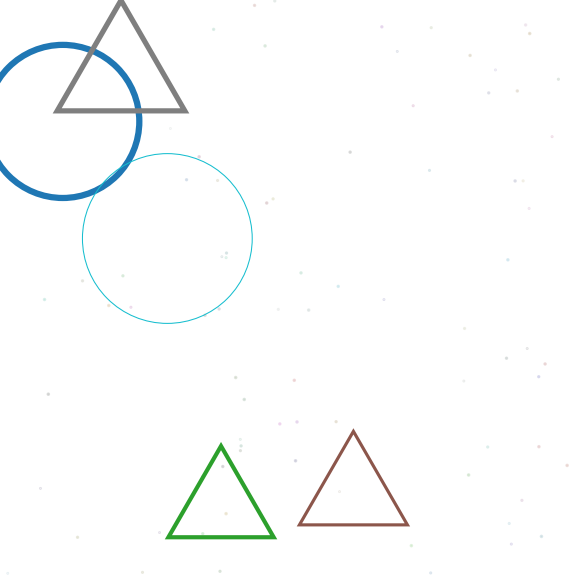[{"shape": "circle", "thickness": 3, "radius": 0.66, "center": [0.109, 0.789]}, {"shape": "triangle", "thickness": 2, "radius": 0.53, "center": [0.383, 0.121]}, {"shape": "triangle", "thickness": 1.5, "radius": 0.54, "center": [0.612, 0.144]}, {"shape": "triangle", "thickness": 2.5, "radius": 0.64, "center": [0.21, 0.871]}, {"shape": "circle", "thickness": 0.5, "radius": 0.73, "center": [0.29, 0.586]}]